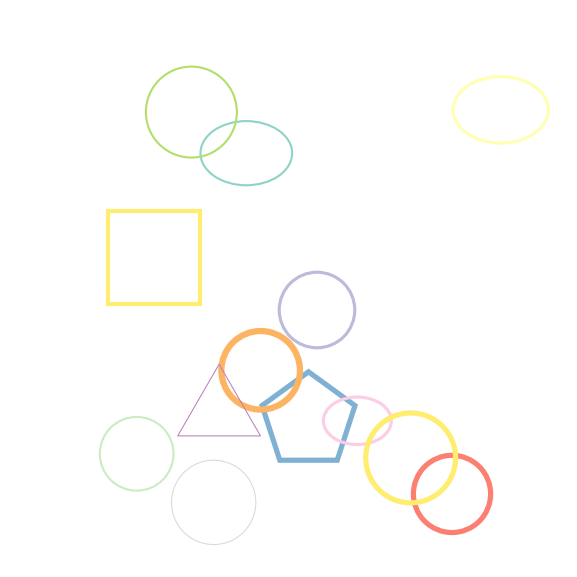[{"shape": "oval", "thickness": 1, "radius": 0.4, "center": [0.427, 0.734]}, {"shape": "oval", "thickness": 1.5, "radius": 0.41, "center": [0.867, 0.809]}, {"shape": "circle", "thickness": 1.5, "radius": 0.33, "center": [0.549, 0.462]}, {"shape": "circle", "thickness": 2.5, "radius": 0.33, "center": [0.783, 0.144]}, {"shape": "pentagon", "thickness": 2.5, "radius": 0.42, "center": [0.534, 0.271]}, {"shape": "circle", "thickness": 3, "radius": 0.34, "center": [0.451, 0.358]}, {"shape": "circle", "thickness": 1, "radius": 0.39, "center": [0.331, 0.805]}, {"shape": "oval", "thickness": 1.5, "radius": 0.29, "center": [0.619, 0.27]}, {"shape": "circle", "thickness": 0.5, "radius": 0.37, "center": [0.37, 0.129]}, {"shape": "triangle", "thickness": 0.5, "radius": 0.41, "center": [0.379, 0.286]}, {"shape": "circle", "thickness": 1, "radius": 0.32, "center": [0.237, 0.213]}, {"shape": "square", "thickness": 2, "radius": 0.4, "center": [0.267, 0.553]}, {"shape": "circle", "thickness": 2.5, "radius": 0.39, "center": [0.711, 0.206]}]